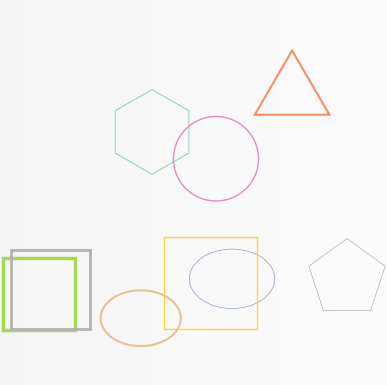[{"shape": "hexagon", "thickness": 0.5, "radius": 0.55, "center": [0.392, 0.657]}, {"shape": "triangle", "thickness": 1.5, "radius": 0.56, "center": [0.754, 0.758]}, {"shape": "oval", "thickness": 0.5, "radius": 0.55, "center": [0.599, 0.276]}, {"shape": "circle", "thickness": 1, "radius": 0.55, "center": [0.557, 0.588]}, {"shape": "square", "thickness": 2.5, "radius": 0.46, "center": [0.101, 0.237]}, {"shape": "square", "thickness": 1, "radius": 0.6, "center": [0.543, 0.266]}, {"shape": "oval", "thickness": 1.5, "radius": 0.52, "center": [0.363, 0.174]}, {"shape": "pentagon", "thickness": 0.5, "radius": 0.52, "center": [0.896, 0.277]}, {"shape": "square", "thickness": 2, "radius": 0.52, "center": [0.13, 0.248]}]